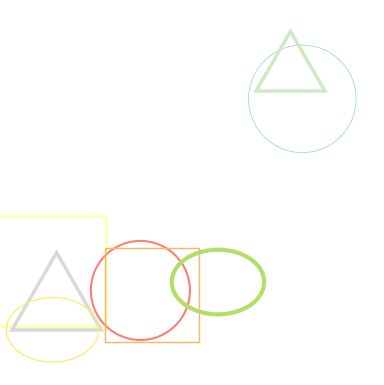[{"shape": "circle", "thickness": 0.5, "radius": 0.7, "center": [0.785, 0.743]}, {"shape": "square", "thickness": 2, "radius": 0.72, "center": [0.131, 0.296]}, {"shape": "circle", "thickness": 1.5, "radius": 0.64, "center": [0.365, 0.246]}, {"shape": "square", "thickness": 1, "radius": 0.61, "center": [0.395, 0.234]}, {"shape": "oval", "thickness": 3, "radius": 0.6, "center": [0.566, 0.268]}, {"shape": "triangle", "thickness": 2.5, "radius": 0.67, "center": [0.147, 0.21]}, {"shape": "triangle", "thickness": 2.5, "radius": 0.52, "center": [0.755, 0.815]}, {"shape": "oval", "thickness": 1, "radius": 0.6, "center": [0.136, 0.143]}]